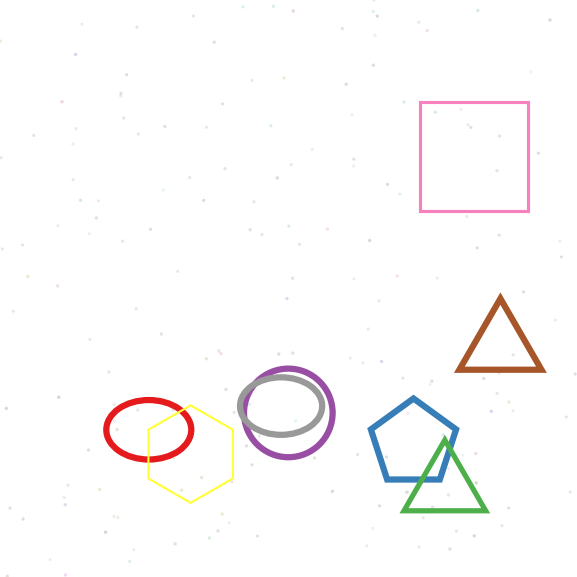[{"shape": "oval", "thickness": 3, "radius": 0.37, "center": [0.258, 0.255]}, {"shape": "pentagon", "thickness": 3, "radius": 0.39, "center": [0.716, 0.232]}, {"shape": "triangle", "thickness": 2.5, "radius": 0.41, "center": [0.77, 0.155]}, {"shape": "circle", "thickness": 3, "radius": 0.38, "center": [0.499, 0.284]}, {"shape": "hexagon", "thickness": 1, "radius": 0.42, "center": [0.33, 0.213]}, {"shape": "triangle", "thickness": 3, "radius": 0.41, "center": [0.867, 0.4]}, {"shape": "square", "thickness": 1.5, "radius": 0.47, "center": [0.821, 0.728]}, {"shape": "oval", "thickness": 3, "radius": 0.36, "center": [0.487, 0.296]}]